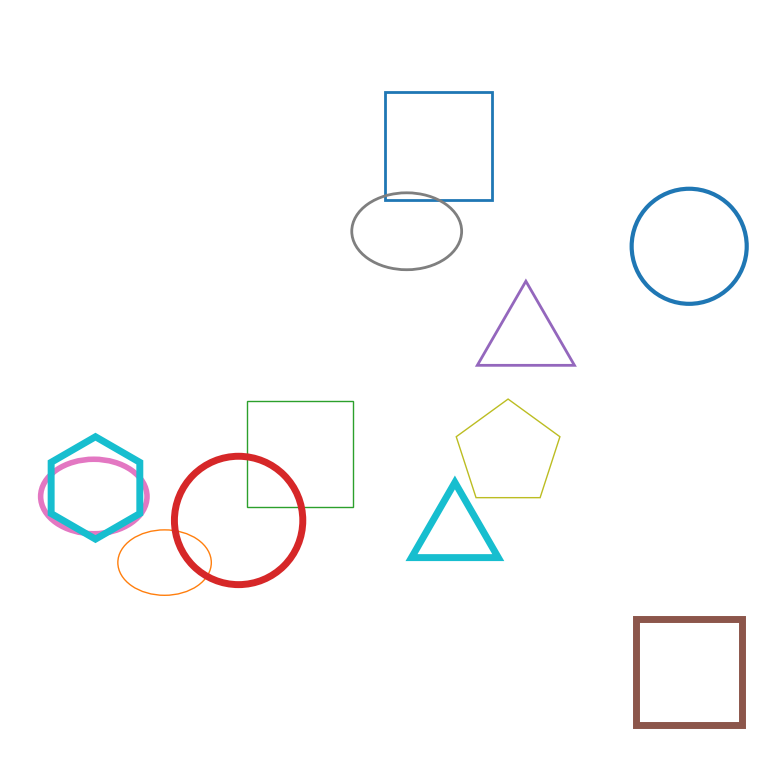[{"shape": "square", "thickness": 1, "radius": 0.35, "center": [0.569, 0.811]}, {"shape": "circle", "thickness": 1.5, "radius": 0.37, "center": [0.895, 0.68]}, {"shape": "oval", "thickness": 0.5, "radius": 0.3, "center": [0.214, 0.269]}, {"shape": "square", "thickness": 0.5, "radius": 0.35, "center": [0.39, 0.41]}, {"shape": "circle", "thickness": 2.5, "radius": 0.42, "center": [0.31, 0.324]}, {"shape": "triangle", "thickness": 1, "radius": 0.36, "center": [0.683, 0.562]}, {"shape": "square", "thickness": 2.5, "radius": 0.34, "center": [0.895, 0.128]}, {"shape": "oval", "thickness": 2, "radius": 0.35, "center": [0.122, 0.355]}, {"shape": "oval", "thickness": 1, "radius": 0.36, "center": [0.528, 0.7]}, {"shape": "pentagon", "thickness": 0.5, "radius": 0.35, "center": [0.66, 0.411]}, {"shape": "hexagon", "thickness": 2.5, "radius": 0.33, "center": [0.124, 0.366]}, {"shape": "triangle", "thickness": 2.5, "radius": 0.33, "center": [0.591, 0.308]}]